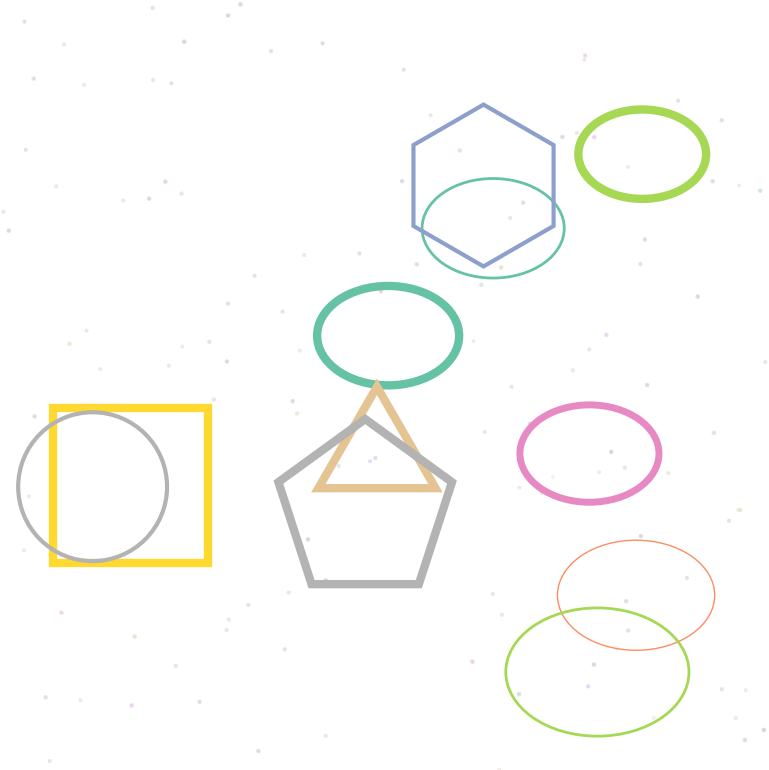[{"shape": "oval", "thickness": 1, "radius": 0.46, "center": [0.64, 0.704]}, {"shape": "oval", "thickness": 3, "radius": 0.46, "center": [0.504, 0.564]}, {"shape": "oval", "thickness": 0.5, "radius": 0.51, "center": [0.826, 0.227]}, {"shape": "hexagon", "thickness": 1.5, "radius": 0.53, "center": [0.628, 0.759]}, {"shape": "oval", "thickness": 2.5, "radius": 0.45, "center": [0.765, 0.411]}, {"shape": "oval", "thickness": 3, "radius": 0.41, "center": [0.834, 0.8]}, {"shape": "oval", "thickness": 1, "radius": 0.59, "center": [0.776, 0.127]}, {"shape": "square", "thickness": 3, "radius": 0.5, "center": [0.169, 0.37]}, {"shape": "triangle", "thickness": 3, "radius": 0.44, "center": [0.49, 0.41]}, {"shape": "circle", "thickness": 1.5, "radius": 0.48, "center": [0.12, 0.368]}, {"shape": "pentagon", "thickness": 3, "radius": 0.59, "center": [0.474, 0.337]}]